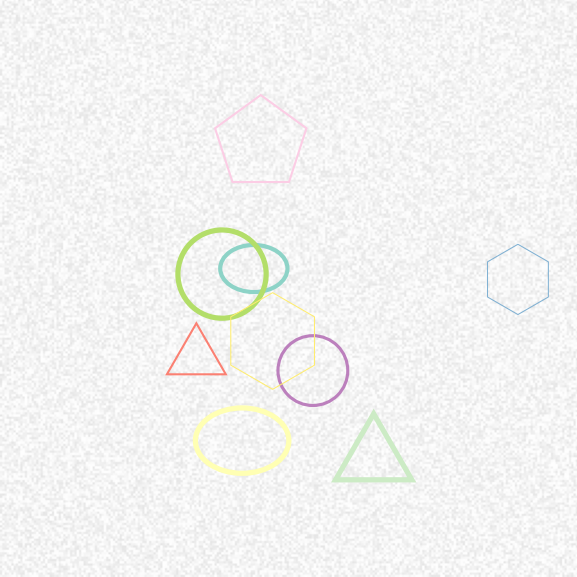[{"shape": "oval", "thickness": 2, "radius": 0.29, "center": [0.44, 0.534]}, {"shape": "oval", "thickness": 2.5, "radius": 0.4, "center": [0.419, 0.236]}, {"shape": "triangle", "thickness": 1, "radius": 0.29, "center": [0.34, 0.38]}, {"shape": "hexagon", "thickness": 0.5, "radius": 0.3, "center": [0.897, 0.515]}, {"shape": "circle", "thickness": 2.5, "radius": 0.38, "center": [0.384, 0.525]}, {"shape": "pentagon", "thickness": 1, "radius": 0.42, "center": [0.452, 0.751]}, {"shape": "circle", "thickness": 1.5, "radius": 0.3, "center": [0.542, 0.357]}, {"shape": "triangle", "thickness": 2.5, "radius": 0.38, "center": [0.647, 0.206]}, {"shape": "hexagon", "thickness": 0.5, "radius": 0.42, "center": [0.472, 0.409]}]